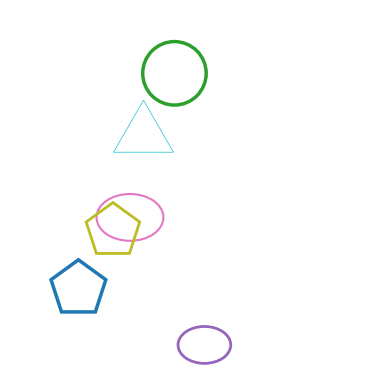[{"shape": "pentagon", "thickness": 2.5, "radius": 0.37, "center": [0.204, 0.25]}, {"shape": "circle", "thickness": 2.5, "radius": 0.41, "center": [0.453, 0.81]}, {"shape": "oval", "thickness": 2, "radius": 0.34, "center": [0.531, 0.104]}, {"shape": "oval", "thickness": 1.5, "radius": 0.43, "center": [0.338, 0.435]}, {"shape": "pentagon", "thickness": 2, "radius": 0.37, "center": [0.293, 0.401]}, {"shape": "triangle", "thickness": 0.5, "radius": 0.45, "center": [0.373, 0.65]}]